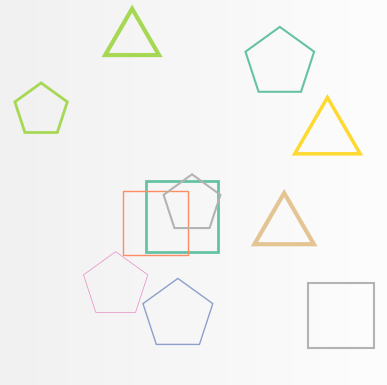[{"shape": "square", "thickness": 2, "radius": 0.46, "center": [0.47, 0.439]}, {"shape": "pentagon", "thickness": 1.5, "radius": 0.47, "center": [0.722, 0.837]}, {"shape": "square", "thickness": 1, "radius": 0.42, "center": [0.402, 0.421]}, {"shape": "pentagon", "thickness": 1, "radius": 0.47, "center": [0.459, 0.182]}, {"shape": "pentagon", "thickness": 0.5, "radius": 0.44, "center": [0.298, 0.259]}, {"shape": "pentagon", "thickness": 2, "radius": 0.36, "center": [0.106, 0.713]}, {"shape": "triangle", "thickness": 3, "radius": 0.4, "center": [0.341, 0.897]}, {"shape": "triangle", "thickness": 2.5, "radius": 0.49, "center": [0.845, 0.649]}, {"shape": "triangle", "thickness": 3, "radius": 0.44, "center": [0.733, 0.41]}, {"shape": "pentagon", "thickness": 1.5, "radius": 0.39, "center": [0.496, 0.47]}, {"shape": "square", "thickness": 1.5, "radius": 0.42, "center": [0.88, 0.18]}]